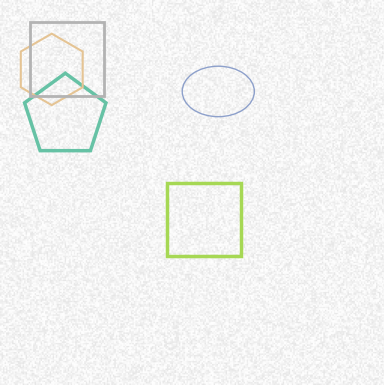[{"shape": "pentagon", "thickness": 2.5, "radius": 0.56, "center": [0.17, 0.699]}, {"shape": "oval", "thickness": 1, "radius": 0.47, "center": [0.567, 0.762]}, {"shape": "square", "thickness": 2.5, "radius": 0.48, "center": [0.53, 0.43]}, {"shape": "hexagon", "thickness": 1.5, "radius": 0.46, "center": [0.134, 0.82]}, {"shape": "square", "thickness": 2, "radius": 0.48, "center": [0.175, 0.847]}]